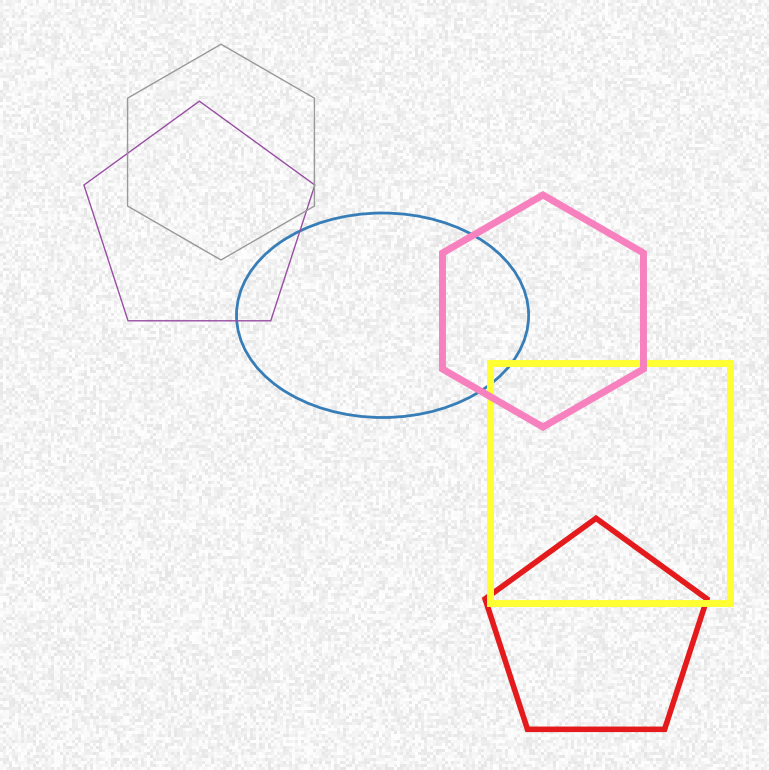[{"shape": "pentagon", "thickness": 2, "radius": 0.76, "center": [0.774, 0.175]}, {"shape": "oval", "thickness": 1, "radius": 0.95, "center": [0.497, 0.591]}, {"shape": "pentagon", "thickness": 0.5, "radius": 0.79, "center": [0.259, 0.711]}, {"shape": "square", "thickness": 2.5, "radius": 0.78, "center": [0.793, 0.373]}, {"shape": "hexagon", "thickness": 2.5, "radius": 0.75, "center": [0.705, 0.596]}, {"shape": "hexagon", "thickness": 0.5, "radius": 0.7, "center": [0.287, 0.802]}]